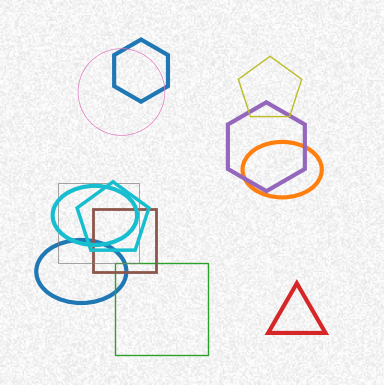[{"shape": "hexagon", "thickness": 3, "radius": 0.4, "center": [0.366, 0.817]}, {"shape": "oval", "thickness": 3, "radius": 0.58, "center": [0.211, 0.295]}, {"shape": "oval", "thickness": 3, "radius": 0.51, "center": [0.733, 0.559]}, {"shape": "square", "thickness": 1, "radius": 0.6, "center": [0.419, 0.197]}, {"shape": "triangle", "thickness": 3, "radius": 0.43, "center": [0.771, 0.178]}, {"shape": "hexagon", "thickness": 3, "radius": 0.58, "center": [0.692, 0.619]}, {"shape": "square", "thickness": 2, "radius": 0.41, "center": [0.323, 0.375]}, {"shape": "circle", "thickness": 0.5, "radius": 0.56, "center": [0.315, 0.761]}, {"shape": "square", "thickness": 0.5, "radius": 0.52, "center": [0.256, 0.42]}, {"shape": "pentagon", "thickness": 1, "radius": 0.43, "center": [0.701, 0.767]}, {"shape": "oval", "thickness": 3, "radius": 0.55, "center": [0.246, 0.441]}, {"shape": "pentagon", "thickness": 2.5, "radius": 0.49, "center": [0.294, 0.43]}]